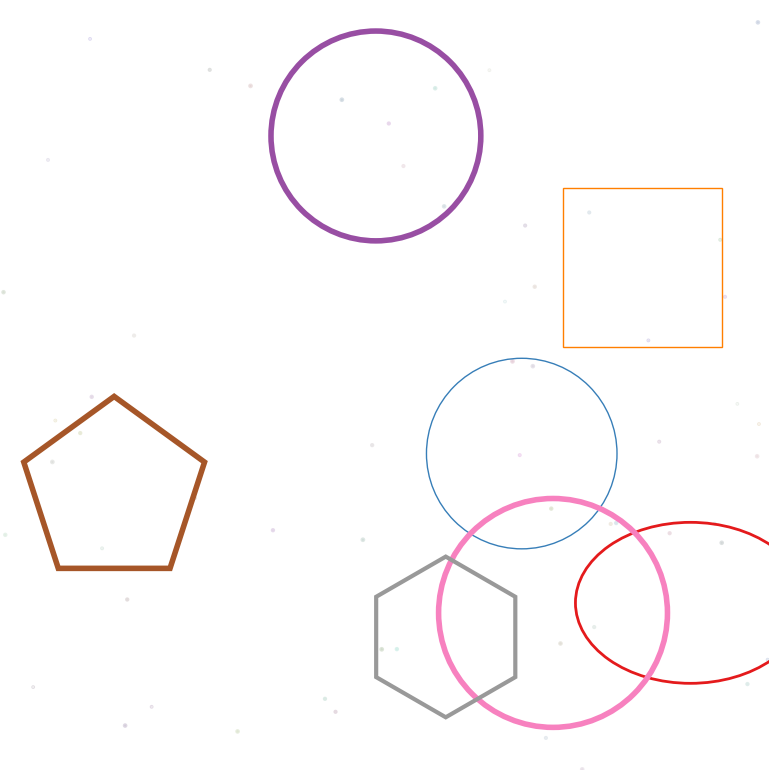[{"shape": "oval", "thickness": 1, "radius": 0.75, "center": [0.897, 0.217]}, {"shape": "circle", "thickness": 0.5, "radius": 0.62, "center": [0.678, 0.411]}, {"shape": "circle", "thickness": 2, "radius": 0.68, "center": [0.488, 0.823]}, {"shape": "square", "thickness": 0.5, "radius": 0.52, "center": [0.834, 0.652]}, {"shape": "pentagon", "thickness": 2, "radius": 0.62, "center": [0.148, 0.362]}, {"shape": "circle", "thickness": 2, "radius": 0.74, "center": [0.718, 0.204]}, {"shape": "hexagon", "thickness": 1.5, "radius": 0.52, "center": [0.579, 0.173]}]